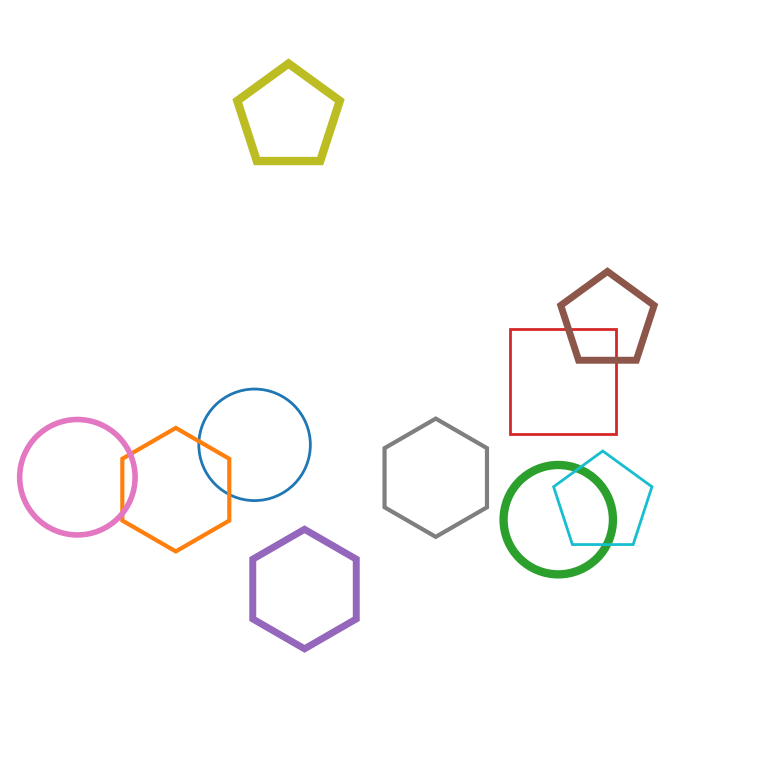[{"shape": "circle", "thickness": 1, "radius": 0.36, "center": [0.331, 0.422]}, {"shape": "hexagon", "thickness": 1.5, "radius": 0.4, "center": [0.228, 0.364]}, {"shape": "circle", "thickness": 3, "radius": 0.36, "center": [0.725, 0.325]}, {"shape": "square", "thickness": 1, "radius": 0.34, "center": [0.731, 0.505]}, {"shape": "hexagon", "thickness": 2.5, "radius": 0.39, "center": [0.395, 0.235]}, {"shape": "pentagon", "thickness": 2.5, "radius": 0.32, "center": [0.789, 0.584]}, {"shape": "circle", "thickness": 2, "radius": 0.37, "center": [0.1, 0.38]}, {"shape": "hexagon", "thickness": 1.5, "radius": 0.38, "center": [0.566, 0.38]}, {"shape": "pentagon", "thickness": 3, "radius": 0.35, "center": [0.375, 0.847]}, {"shape": "pentagon", "thickness": 1, "radius": 0.34, "center": [0.783, 0.347]}]